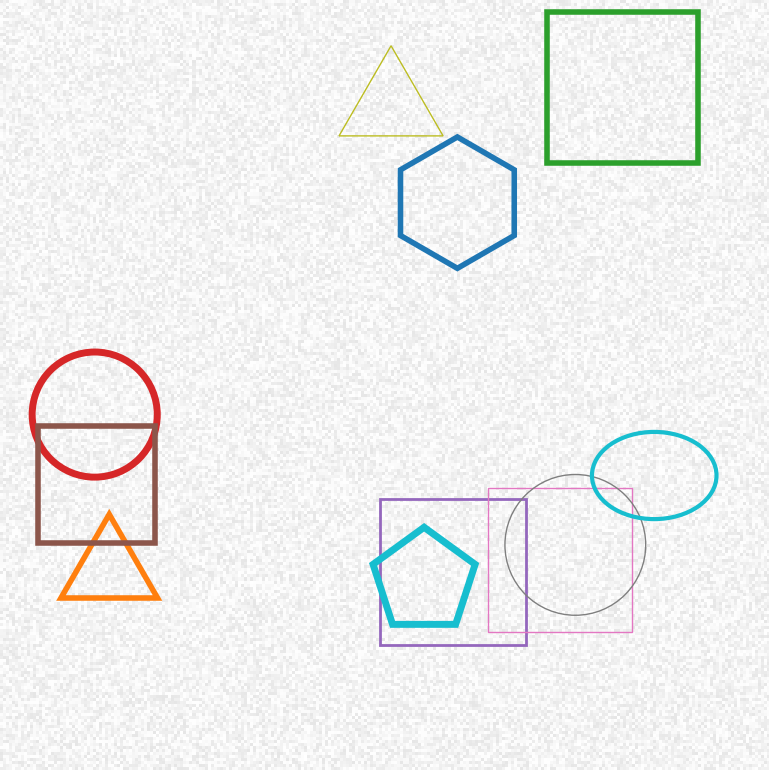[{"shape": "hexagon", "thickness": 2, "radius": 0.43, "center": [0.594, 0.737]}, {"shape": "triangle", "thickness": 2, "radius": 0.36, "center": [0.142, 0.26]}, {"shape": "square", "thickness": 2, "radius": 0.49, "center": [0.809, 0.886]}, {"shape": "circle", "thickness": 2.5, "radius": 0.41, "center": [0.123, 0.462]}, {"shape": "square", "thickness": 1, "radius": 0.47, "center": [0.588, 0.258]}, {"shape": "square", "thickness": 2, "radius": 0.38, "center": [0.125, 0.371]}, {"shape": "square", "thickness": 0.5, "radius": 0.47, "center": [0.728, 0.272]}, {"shape": "circle", "thickness": 0.5, "radius": 0.46, "center": [0.747, 0.292]}, {"shape": "triangle", "thickness": 0.5, "radius": 0.39, "center": [0.508, 0.863]}, {"shape": "oval", "thickness": 1.5, "radius": 0.4, "center": [0.85, 0.382]}, {"shape": "pentagon", "thickness": 2.5, "radius": 0.35, "center": [0.551, 0.246]}]